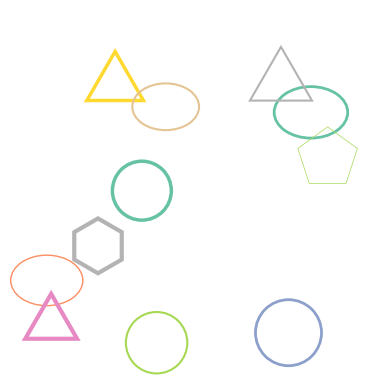[{"shape": "circle", "thickness": 2.5, "radius": 0.38, "center": [0.368, 0.505]}, {"shape": "oval", "thickness": 2, "radius": 0.48, "center": [0.808, 0.708]}, {"shape": "oval", "thickness": 1, "radius": 0.47, "center": [0.121, 0.272]}, {"shape": "circle", "thickness": 2, "radius": 0.43, "center": [0.749, 0.136]}, {"shape": "triangle", "thickness": 3, "radius": 0.39, "center": [0.133, 0.159]}, {"shape": "circle", "thickness": 1.5, "radius": 0.4, "center": [0.407, 0.11]}, {"shape": "pentagon", "thickness": 0.5, "radius": 0.41, "center": [0.851, 0.589]}, {"shape": "triangle", "thickness": 2.5, "radius": 0.42, "center": [0.299, 0.781]}, {"shape": "oval", "thickness": 1.5, "radius": 0.43, "center": [0.43, 0.723]}, {"shape": "hexagon", "thickness": 3, "radius": 0.36, "center": [0.255, 0.361]}, {"shape": "triangle", "thickness": 1.5, "radius": 0.47, "center": [0.73, 0.785]}]